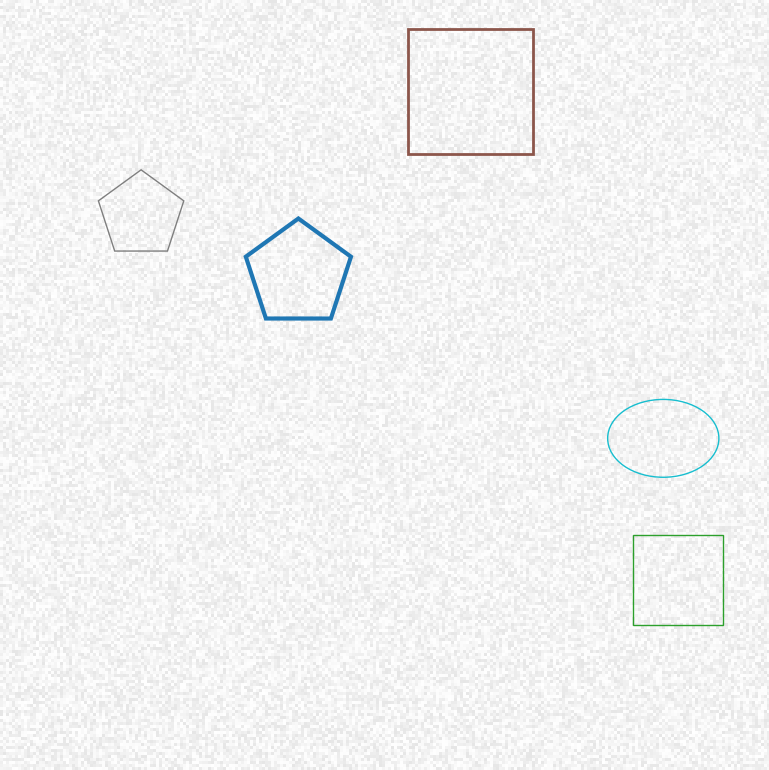[{"shape": "pentagon", "thickness": 1.5, "radius": 0.36, "center": [0.388, 0.644]}, {"shape": "square", "thickness": 0.5, "radius": 0.29, "center": [0.88, 0.247]}, {"shape": "square", "thickness": 1, "radius": 0.4, "center": [0.611, 0.881]}, {"shape": "pentagon", "thickness": 0.5, "radius": 0.29, "center": [0.183, 0.721]}, {"shape": "oval", "thickness": 0.5, "radius": 0.36, "center": [0.861, 0.431]}]